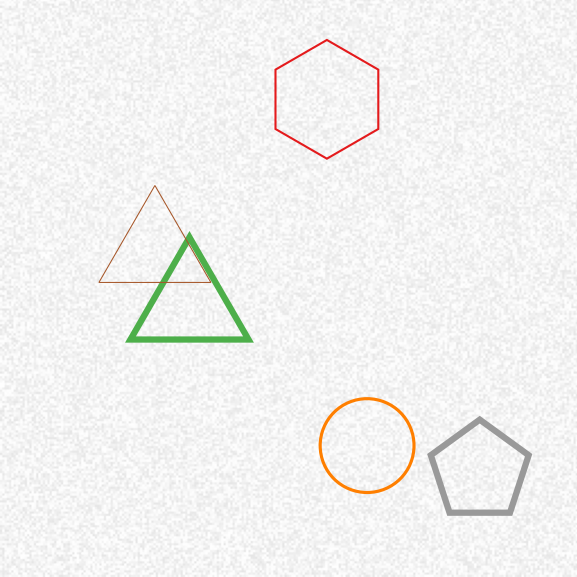[{"shape": "hexagon", "thickness": 1, "radius": 0.51, "center": [0.566, 0.827]}, {"shape": "triangle", "thickness": 3, "radius": 0.59, "center": [0.328, 0.47]}, {"shape": "circle", "thickness": 1.5, "radius": 0.41, "center": [0.636, 0.228]}, {"shape": "triangle", "thickness": 0.5, "radius": 0.56, "center": [0.268, 0.566]}, {"shape": "pentagon", "thickness": 3, "radius": 0.45, "center": [0.831, 0.183]}]